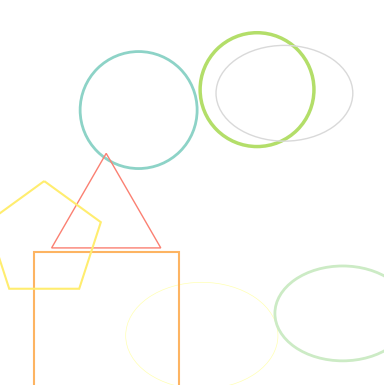[{"shape": "circle", "thickness": 2, "radius": 0.76, "center": [0.36, 0.714]}, {"shape": "oval", "thickness": 0.5, "radius": 0.99, "center": [0.524, 0.128]}, {"shape": "triangle", "thickness": 1, "radius": 0.82, "center": [0.276, 0.438]}, {"shape": "square", "thickness": 1.5, "radius": 0.94, "center": [0.278, 0.157]}, {"shape": "circle", "thickness": 2.5, "radius": 0.74, "center": [0.668, 0.767]}, {"shape": "oval", "thickness": 1, "radius": 0.89, "center": [0.739, 0.758]}, {"shape": "oval", "thickness": 2, "radius": 0.88, "center": [0.89, 0.186]}, {"shape": "pentagon", "thickness": 1.5, "radius": 0.77, "center": [0.115, 0.375]}]